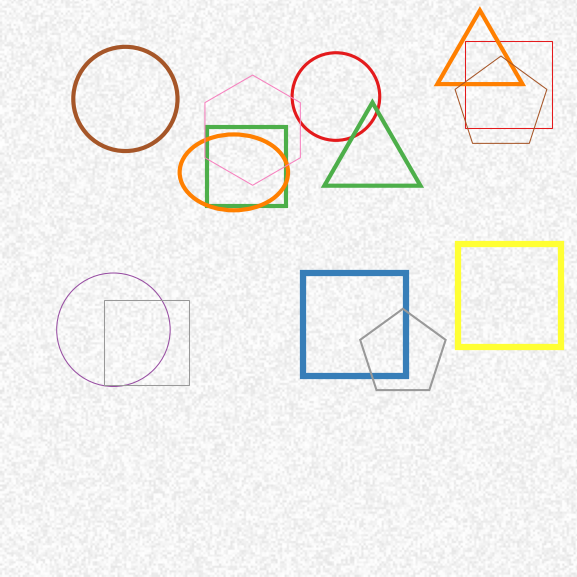[{"shape": "circle", "thickness": 1.5, "radius": 0.38, "center": [0.582, 0.832]}, {"shape": "square", "thickness": 0.5, "radius": 0.38, "center": [0.88, 0.853]}, {"shape": "square", "thickness": 3, "radius": 0.45, "center": [0.614, 0.437]}, {"shape": "square", "thickness": 2, "radius": 0.34, "center": [0.427, 0.71]}, {"shape": "triangle", "thickness": 2, "radius": 0.48, "center": [0.645, 0.726]}, {"shape": "circle", "thickness": 0.5, "radius": 0.49, "center": [0.196, 0.428]}, {"shape": "triangle", "thickness": 2, "radius": 0.43, "center": [0.831, 0.896]}, {"shape": "oval", "thickness": 2, "radius": 0.47, "center": [0.405, 0.701]}, {"shape": "square", "thickness": 3, "radius": 0.44, "center": [0.882, 0.488]}, {"shape": "circle", "thickness": 2, "radius": 0.45, "center": [0.217, 0.828]}, {"shape": "pentagon", "thickness": 0.5, "radius": 0.42, "center": [0.867, 0.819]}, {"shape": "hexagon", "thickness": 0.5, "radius": 0.48, "center": [0.437, 0.774]}, {"shape": "pentagon", "thickness": 1, "radius": 0.39, "center": [0.698, 0.387]}, {"shape": "square", "thickness": 0.5, "radius": 0.37, "center": [0.253, 0.406]}]